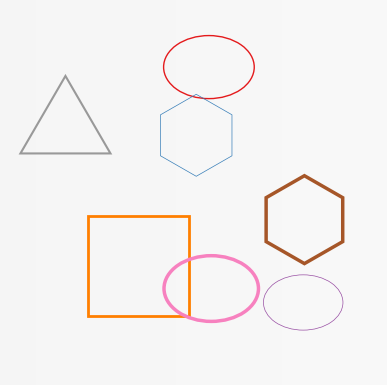[{"shape": "oval", "thickness": 1, "radius": 0.58, "center": [0.539, 0.826]}, {"shape": "hexagon", "thickness": 0.5, "radius": 0.53, "center": [0.506, 0.649]}, {"shape": "oval", "thickness": 0.5, "radius": 0.51, "center": [0.782, 0.214]}, {"shape": "square", "thickness": 2, "radius": 0.65, "center": [0.358, 0.31]}, {"shape": "hexagon", "thickness": 2.5, "radius": 0.57, "center": [0.786, 0.429]}, {"shape": "oval", "thickness": 2.5, "radius": 0.61, "center": [0.545, 0.251]}, {"shape": "triangle", "thickness": 1.5, "radius": 0.67, "center": [0.169, 0.669]}]